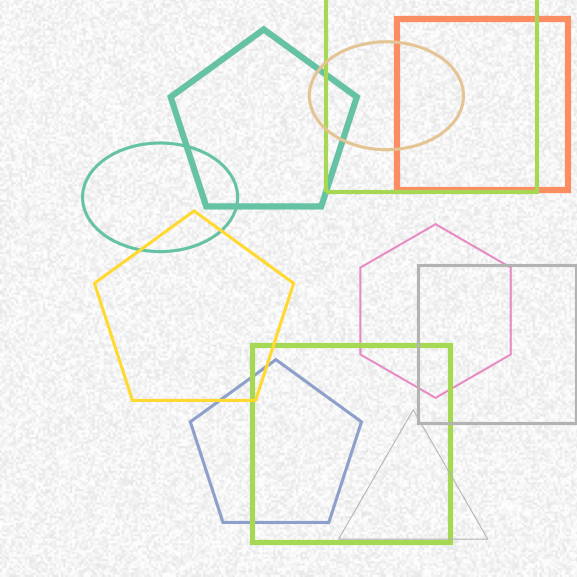[{"shape": "pentagon", "thickness": 3, "radius": 0.85, "center": [0.457, 0.779]}, {"shape": "oval", "thickness": 1.5, "radius": 0.67, "center": [0.277, 0.657]}, {"shape": "square", "thickness": 3, "radius": 0.74, "center": [0.835, 0.818]}, {"shape": "pentagon", "thickness": 1.5, "radius": 0.78, "center": [0.478, 0.221]}, {"shape": "hexagon", "thickness": 1, "radius": 0.75, "center": [0.754, 0.461]}, {"shape": "square", "thickness": 2.5, "radius": 0.85, "center": [0.608, 0.232]}, {"shape": "square", "thickness": 2, "radius": 0.91, "center": [0.747, 0.849]}, {"shape": "pentagon", "thickness": 1.5, "radius": 0.91, "center": [0.336, 0.452]}, {"shape": "oval", "thickness": 1.5, "radius": 0.67, "center": [0.669, 0.833]}, {"shape": "square", "thickness": 1.5, "radius": 0.68, "center": [0.86, 0.404]}, {"shape": "triangle", "thickness": 0.5, "radius": 0.75, "center": [0.715, 0.14]}]